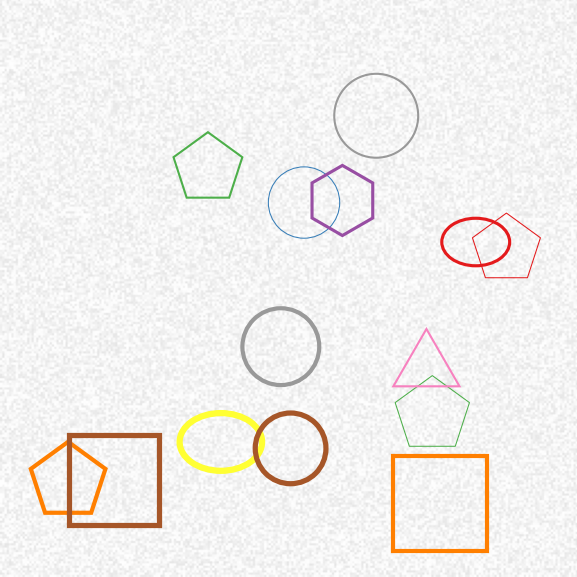[{"shape": "oval", "thickness": 1.5, "radius": 0.29, "center": [0.824, 0.58]}, {"shape": "pentagon", "thickness": 0.5, "radius": 0.31, "center": [0.877, 0.568]}, {"shape": "circle", "thickness": 0.5, "radius": 0.31, "center": [0.526, 0.648]}, {"shape": "pentagon", "thickness": 1, "radius": 0.31, "center": [0.36, 0.708]}, {"shape": "pentagon", "thickness": 0.5, "radius": 0.34, "center": [0.749, 0.281]}, {"shape": "hexagon", "thickness": 1.5, "radius": 0.3, "center": [0.593, 0.652]}, {"shape": "square", "thickness": 2, "radius": 0.41, "center": [0.762, 0.127]}, {"shape": "pentagon", "thickness": 2, "radius": 0.34, "center": [0.118, 0.166]}, {"shape": "oval", "thickness": 3, "radius": 0.36, "center": [0.382, 0.234]}, {"shape": "circle", "thickness": 2.5, "radius": 0.31, "center": [0.503, 0.223]}, {"shape": "square", "thickness": 2.5, "radius": 0.39, "center": [0.197, 0.168]}, {"shape": "triangle", "thickness": 1, "radius": 0.33, "center": [0.738, 0.363]}, {"shape": "circle", "thickness": 1, "radius": 0.36, "center": [0.651, 0.799]}, {"shape": "circle", "thickness": 2, "radius": 0.33, "center": [0.486, 0.399]}]